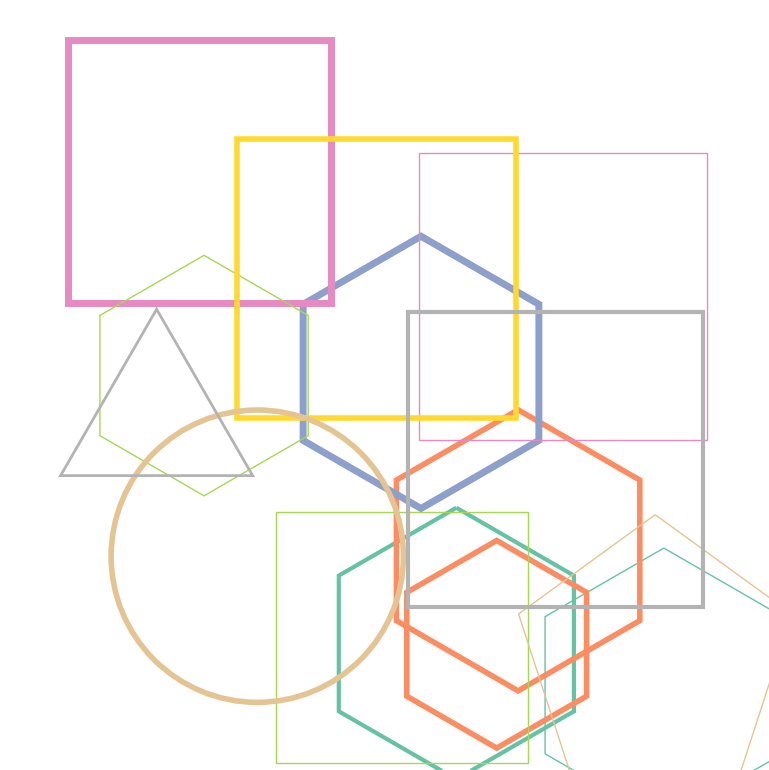[{"shape": "hexagon", "thickness": 0.5, "radius": 0.89, "center": [0.862, 0.11]}, {"shape": "hexagon", "thickness": 1.5, "radius": 0.88, "center": [0.593, 0.164]}, {"shape": "hexagon", "thickness": 2, "radius": 0.67, "center": [0.645, 0.163]}, {"shape": "hexagon", "thickness": 2, "radius": 0.91, "center": [0.673, 0.285]}, {"shape": "hexagon", "thickness": 2.5, "radius": 0.88, "center": [0.547, 0.516]}, {"shape": "square", "thickness": 0.5, "radius": 0.93, "center": [0.731, 0.615]}, {"shape": "square", "thickness": 2.5, "radius": 0.85, "center": [0.259, 0.777]}, {"shape": "square", "thickness": 0.5, "radius": 0.82, "center": [0.522, 0.172]}, {"shape": "hexagon", "thickness": 0.5, "radius": 0.78, "center": [0.265, 0.512]}, {"shape": "square", "thickness": 2, "radius": 0.9, "center": [0.489, 0.638]}, {"shape": "pentagon", "thickness": 0.5, "radius": 0.93, "center": [0.851, 0.145]}, {"shape": "circle", "thickness": 2, "radius": 0.95, "center": [0.334, 0.278]}, {"shape": "square", "thickness": 1.5, "radius": 0.96, "center": [0.722, 0.403]}, {"shape": "triangle", "thickness": 1, "radius": 0.72, "center": [0.203, 0.454]}]